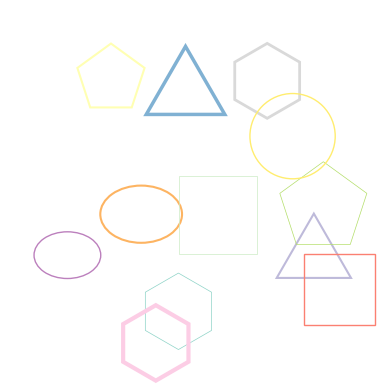[{"shape": "hexagon", "thickness": 0.5, "radius": 0.5, "center": [0.463, 0.191]}, {"shape": "pentagon", "thickness": 1.5, "radius": 0.46, "center": [0.288, 0.795]}, {"shape": "triangle", "thickness": 1.5, "radius": 0.56, "center": [0.815, 0.334]}, {"shape": "square", "thickness": 1, "radius": 0.46, "center": [0.881, 0.248]}, {"shape": "triangle", "thickness": 2.5, "radius": 0.59, "center": [0.482, 0.762]}, {"shape": "oval", "thickness": 1.5, "radius": 0.53, "center": [0.367, 0.444]}, {"shape": "pentagon", "thickness": 0.5, "radius": 0.59, "center": [0.84, 0.461]}, {"shape": "hexagon", "thickness": 3, "radius": 0.49, "center": [0.405, 0.109]}, {"shape": "hexagon", "thickness": 2, "radius": 0.49, "center": [0.694, 0.79]}, {"shape": "oval", "thickness": 1, "radius": 0.43, "center": [0.175, 0.337]}, {"shape": "square", "thickness": 0.5, "radius": 0.51, "center": [0.565, 0.441]}, {"shape": "circle", "thickness": 1, "radius": 0.55, "center": [0.76, 0.646]}]